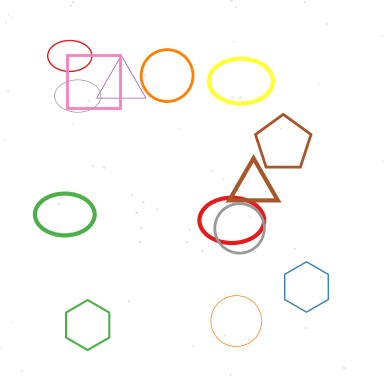[{"shape": "oval", "thickness": 1, "radius": 0.29, "center": [0.181, 0.855]}, {"shape": "oval", "thickness": 3, "radius": 0.42, "center": [0.602, 0.428]}, {"shape": "hexagon", "thickness": 1, "radius": 0.33, "center": [0.796, 0.255]}, {"shape": "oval", "thickness": 3, "radius": 0.39, "center": [0.168, 0.443]}, {"shape": "hexagon", "thickness": 1.5, "radius": 0.32, "center": [0.228, 0.156]}, {"shape": "triangle", "thickness": 0.5, "radius": 0.37, "center": [0.315, 0.782]}, {"shape": "circle", "thickness": 0.5, "radius": 0.33, "center": [0.614, 0.166]}, {"shape": "circle", "thickness": 2, "radius": 0.34, "center": [0.434, 0.804]}, {"shape": "oval", "thickness": 3, "radius": 0.42, "center": [0.626, 0.789]}, {"shape": "pentagon", "thickness": 2, "radius": 0.38, "center": [0.736, 0.627]}, {"shape": "triangle", "thickness": 3, "radius": 0.36, "center": [0.658, 0.516]}, {"shape": "square", "thickness": 2, "radius": 0.34, "center": [0.243, 0.788]}, {"shape": "oval", "thickness": 0.5, "radius": 0.3, "center": [0.202, 0.751]}, {"shape": "circle", "thickness": 2, "radius": 0.32, "center": [0.622, 0.407]}]